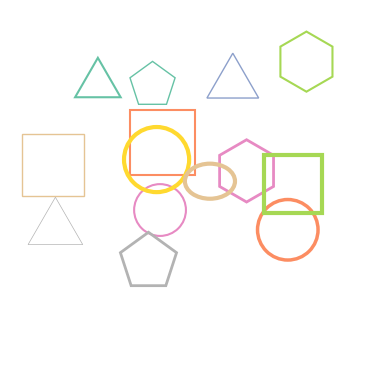[{"shape": "pentagon", "thickness": 1, "radius": 0.31, "center": [0.396, 0.779]}, {"shape": "triangle", "thickness": 1.5, "radius": 0.34, "center": [0.254, 0.782]}, {"shape": "square", "thickness": 1.5, "radius": 0.42, "center": [0.421, 0.63]}, {"shape": "circle", "thickness": 2.5, "radius": 0.39, "center": [0.747, 0.403]}, {"shape": "triangle", "thickness": 1, "radius": 0.39, "center": [0.605, 0.784]}, {"shape": "hexagon", "thickness": 2, "radius": 0.4, "center": [0.64, 0.556]}, {"shape": "circle", "thickness": 1.5, "radius": 0.34, "center": [0.416, 0.454]}, {"shape": "square", "thickness": 3, "radius": 0.38, "center": [0.761, 0.523]}, {"shape": "hexagon", "thickness": 1.5, "radius": 0.39, "center": [0.796, 0.84]}, {"shape": "circle", "thickness": 3, "radius": 0.42, "center": [0.407, 0.586]}, {"shape": "oval", "thickness": 3, "radius": 0.33, "center": [0.545, 0.529]}, {"shape": "square", "thickness": 1, "radius": 0.4, "center": [0.138, 0.571]}, {"shape": "pentagon", "thickness": 2, "radius": 0.38, "center": [0.386, 0.32]}, {"shape": "triangle", "thickness": 0.5, "radius": 0.41, "center": [0.144, 0.406]}]